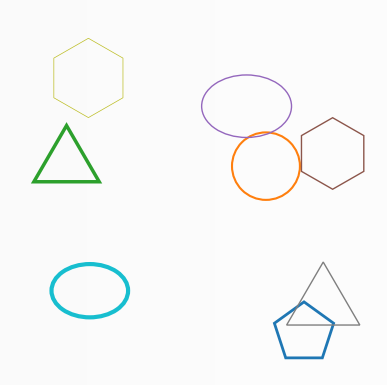[{"shape": "pentagon", "thickness": 2, "radius": 0.4, "center": [0.785, 0.135]}, {"shape": "circle", "thickness": 1.5, "radius": 0.44, "center": [0.686, 0.568]}, {"shape": "triangle", "thickness": 2.5, "radius": 0.49, "center": [0.172, 0.577]}, {"shape": "oval", "thickness": 1, "radius": 0.58, "center": [0.636, 0.724]}, {"shape": "hexagon", "thickness": 1, "radius": 0.46, "center": [0.858, 0.601]}, {"shape": "triangle", "thickness": 1, "radius": 0.55, "center": [0.834, 0.21]}, {"shape": "hexagon", "thickness": 0.5, "radius": 0.51, "center": [0.228, 0.798]}, {"shape": "oval", "thickness": 3, "radius": 0.49, "center": [0.232, 0.245]}]